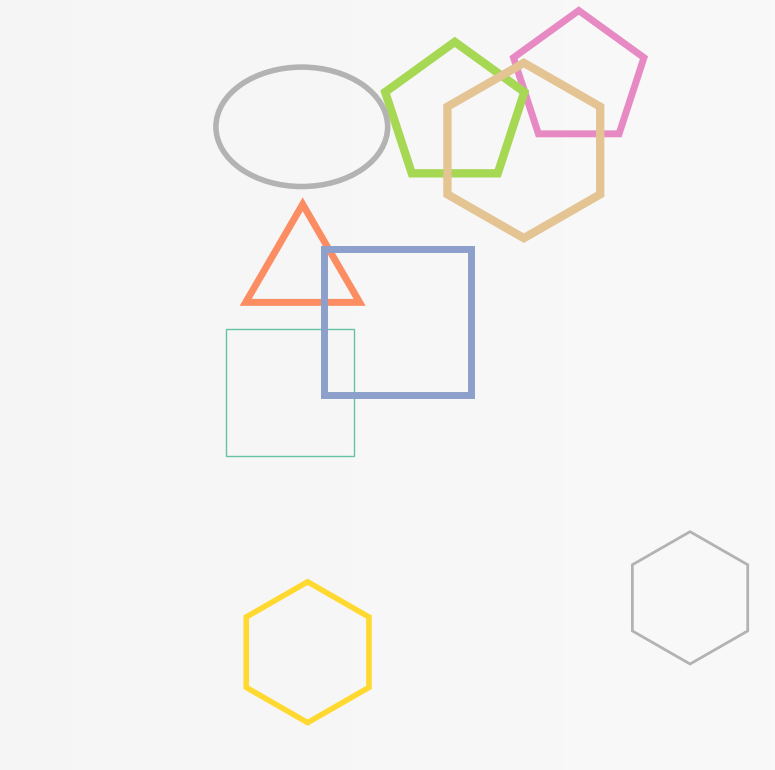[{"shape": "square", "thickness": 0.5, "radius": 0.41, "center": [0.374, 0.49]}, {"shape": "triangle", "thickness": 2.5, "radius": 0.42, "center": [0.391, 0.65]}, {"shape": "square", "thickness": 2.5, "radius": 0.47, "center": [0.513, 0.581]}, {"shape": "pentagon", "thickness": 2.5, "radius": 0.44, "center": [0.747, 0.898]}, {"shape": "pentagon", "thickness": 3, "radius": 0.47, "center": [0.587, 0.851]}, {"shape": "hexagon", "thickness": 2, "radius": 0.46, "center": [0.397, 0.153]}, {"shape": "hexagon", "thickness": 3, "radius": 0.57, "center": [0.676, 0.805]}, {"shape": "hexagon", "thickness": 1, "radius": 0.43, "center": [0.89, 0.224]}, {"shape": "oval", "thickness": 2, "radius": 0.55, "center": [0.389, 0.835]}]